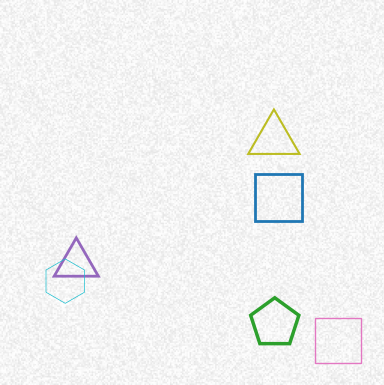[{"shape": "square", "thickness": 2, "radius": 0.31, "center": [0.723, 0.487]}, {"shape": "pentagon", "thickness": 2.5, "radius": 0.33, "center": [0.714, 0.161]}, {"shape": "triangle", "thickness": 2, "radius": 0.33, "center": [0.198, 0.316]}, {"shape": "square", "thickness": 1, "radius": 0.3, "center": [0.878, 0.115]}, {"shape": "triangle", "thickness": 1.5, "radius": 0.39, "center": [0.711, 0.639]}, {"shape": "hexagon", "thickness": 0.5, "radius": 0.29, "center": [0.169, 0.27]}]